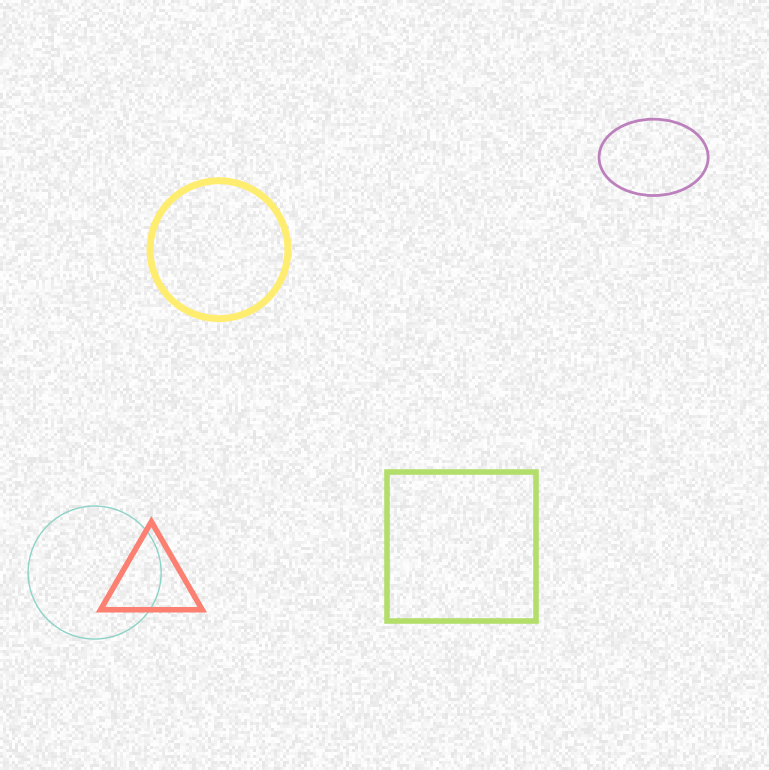[{"shape": "circle", "thickness": 0.5, "radius": 0.43, "center": [0.123, 0.256]}, {"shape": "triangle", "thickness": 2, "radius": 0.38, "center": [0.197, 0.246]}, {"shape": "square", "thickness": 2, "radius": 0.49, "center": [0.599, 0.29]}, {"shape": "oval", "thickness": 1, "radius": 0.35, "center": [0.849, 0.796]}, {"shape": "circle", "thickness": 2.5, "radius": 0.45, "center": [0.284, 0.676]}]